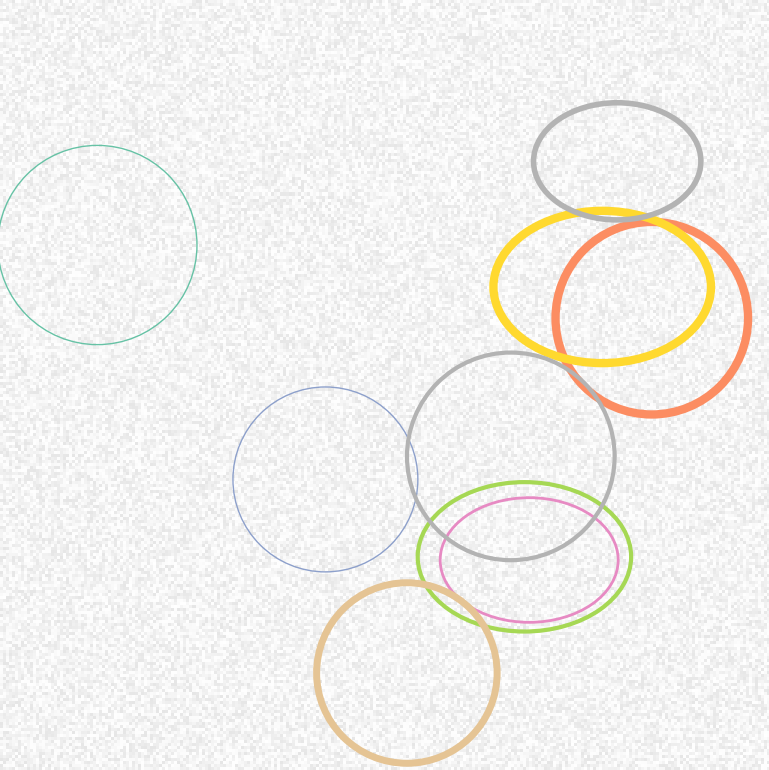[{"shape": "circle", "thickness": 0.5, "radius": 0.65, "center": [0.126, 0.682]}, {"shape": "circle", "thickness": 3, "radius": 0.63, "center": [0.846, 0.587]}, {"shape": "circle", "thickness": 0.5, "radius": 0.6, "center": [0.423, 0.377]}, {"shape": "oval", "thickness": 1, "radius": 0.58, "center": [0.687, 0.273]}, {"shape": "oval", "thickness": 1.5, "radius": 0.69, "center": [0.681, 0.277]}, {"shape": "oval", "thickness": 3, "radius": 0.71, "center": [0.782, 0.627]}, {"shape": "circle", "thickness": 2.5, "radius": 0.59, "center": [0.528, 0.126]}, {"shape": "circle", "thickness": 1.5, "radius": 0.67, "center": [0.663, 0.407]}, {"shape": "oval", "thickness": 2, "radius": 0.54, "center": [0.802, 0.79]}]